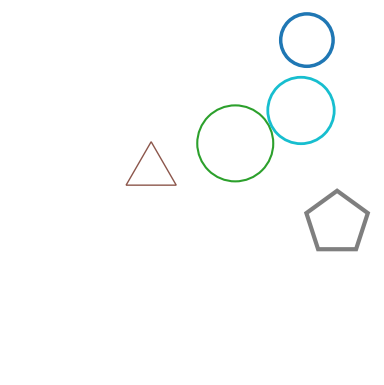[{"shape": "circle", "thickness": 2.5, "radius": 0.34, "center": [0.797, 0.896]}, {"shape": "circle", "thickness": 1.5, "radius": 0.49, "center": [0.611, 0.628]}, {"shape": "triangle", "thickness": 1, "radius": 0.38, "center": [0.393, 0.557]}, {"shape": "pentagon", "thickness": 3, "radius": 0.42, "center": [0.876, 0.421]}, {"shape": "circle", "thickness": 2, "radius": 0.43, "center": [0.782, 0.713]}]